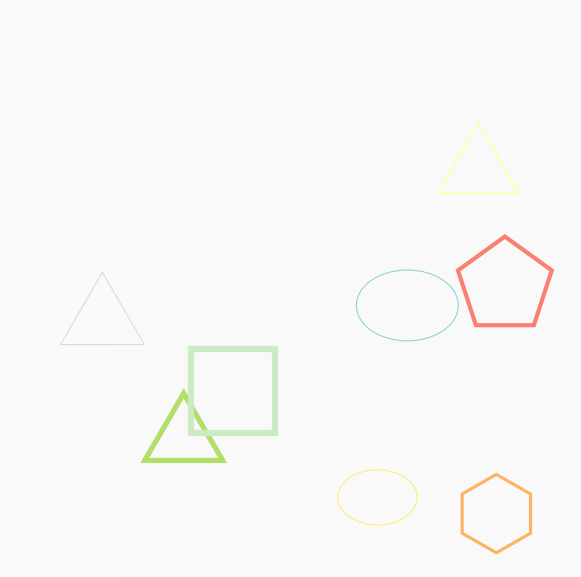[{"shape": "oval", "thickness": 0.5, "radius": 0.44, "center": [0.701, 0.47]}, {"shape": "triangle", "thickness": 1, "radius": 0.4, "center": [0.823, 0.705]}, {"shape": "pentagon", "thickness": 2, "radius": 0.42, "center": [0.869, 0.505]}, {"shape": "hexagon", "thickness": 1.5, "radius": 0.34, "center": [0.854, 0.11]}, {"shape": "triangle", "thickness": 2.5, "radius": 0.39, "center": [0.316, 0.241]}, {"shape": "triangle", "thickness": 0.5, "radius": 0.42, "center": [0.176, 0.444]}, {"shape": "square", "thickness": 3, "radius": 0.36, "center": [0.401, 0.322]}, {"shape": "oval", "thickness": 0.5, "radius": 0.34, "center": [0.649, 0.138]}]